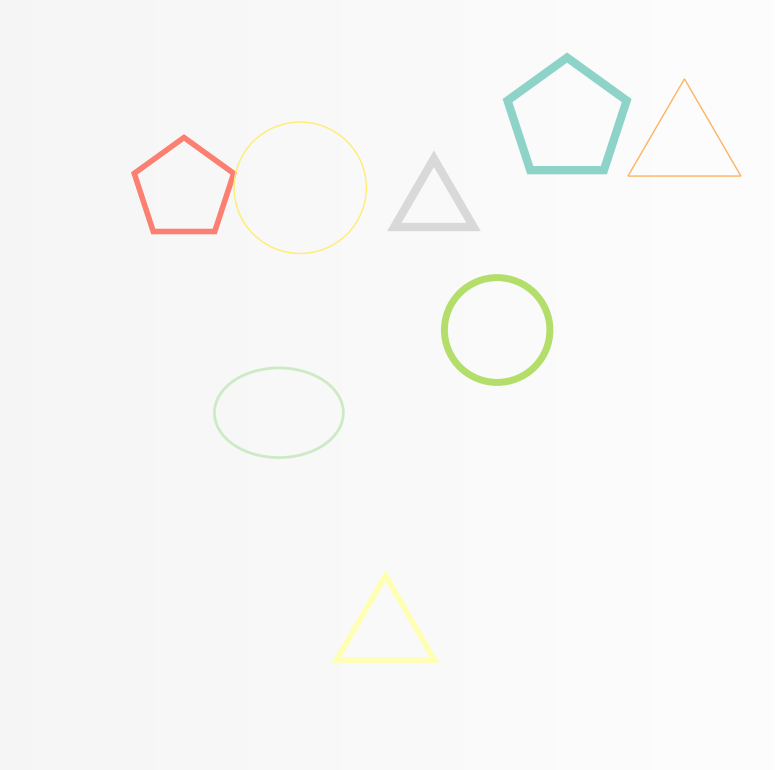[{"shape": "pentagon", "thickness": 3, "radius": 0.4, "center": [0.732, 0.844]}, {"shape": "triangle", "thickness": 2, "radius": 0.37, "center": [0.497, 0.179]}, {"shape": "pentagon", "thickness": 2, "radius": 0.34, "center": [0.237, 0.754]}, {"shape": "triangle", "thickness": 0.5, "radius": 0.42, "center": [0.883, 0.813]}, {"shape": "circle", "thickness": 2.5, "radius": 0.34, "center": [0.641, 0.571]}, {"shape": "triangle", "thickness": 3, "radius": 0.3, "center": [0.56, 0.735]}, {"shape": "oval", "thickness": 1, "radius": 0.42, "center": [0.36, 0.464]}, {"shape": "circle", "thickness": 0.5, "radius": 0.43, "center": [0.387, 0.756]}]